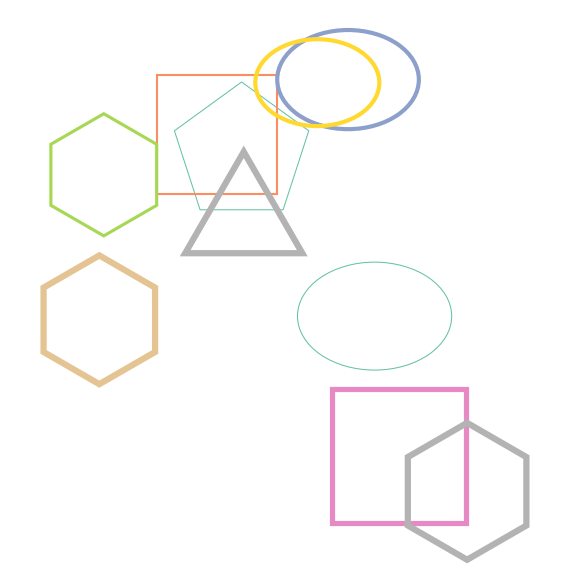[{"shape": "oval", "thickness": 0.5, "radius": 0.67, "center": [0.649, 0.452]}, {"shape": "pentagon", "thickness": 0.5, "radius": 0.61, "center": [0.418, 0.735]}, {"shape": "square", "thickness": 1, "radius": 0.52, "center": [0.376, 0.767]}, {"shape": "oval", "thickness": 2, "radius": 0.61, "center": [0.603, 0.861]}, {"shape": "square", "thickness": 2.5, "radius": 0.58, "center": [0.691, 0.209]}, {"shape": "hexagon", "thickness": 1.5, "radius": 0.53, "center": [0.18, 0.696]}, {"shape": "oval", "thickness": 2, "radius": 0.54, "center": [0.549, 0.856]}, {"shape": "hexagon", "thickness": 3, "radius": 0.56, "center": [0.172, 0.445]}, {"shape": "hexagon", "thickness": 3, "radius": 0.59, "center": [0.809, 0.148]}, {"shape": "triangle", "thickness": 3, "radius": 0.59, "center": [0.422, 0.619]}]